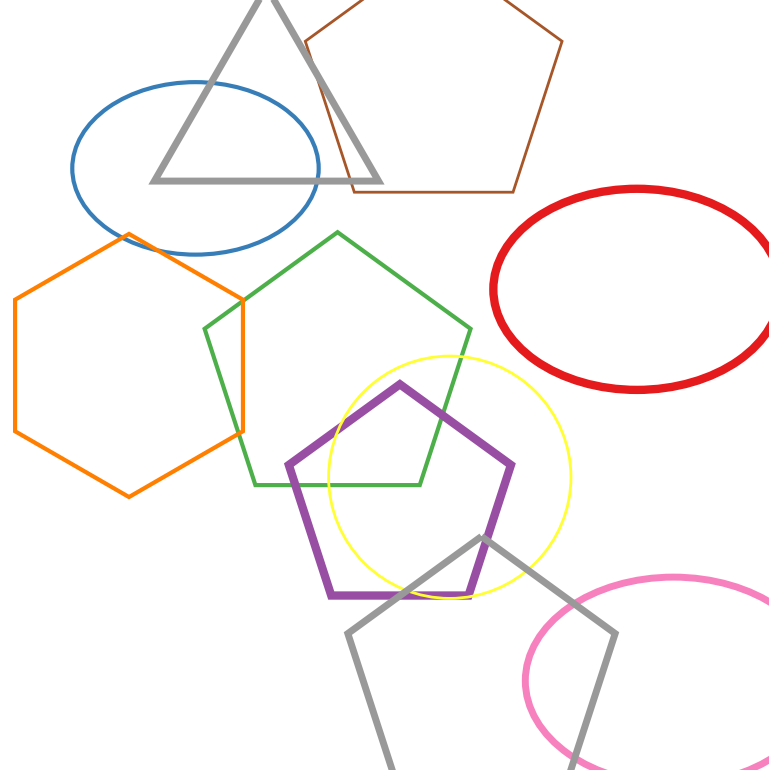[{"shape": "oval", "thickness": 3, "radius": 0.93, "center": [0.827, 0.624]}, {"shape": "oval", "thickness": 1.5, "radius": 0.8, "center": [0.254, 0.781]}, {"shape": "pentagon", "thickness": 1.5, "radius": 0.91, "center": [0.438, 0.517]}, {"shape": "pentagon", "thickness": 3, "radius": 0.76, "center": [0.519, 0.349]}, {"shape": "hexagon", "thickness": 1.5, "radius": 0.85, "center": [0.168, 0.525]}, {"shape": "circle", "thickness": 1, "radius": 0.79, "center": [0.584, 0.38]}, {"shape": "pentagon", "thickness": 1, "radius": 0.88, "center": [0.563, 0.892]}, {"shape": "oval", "thickness": 2.5, "radius": 0.96, "center": [0.875, 0.116]}, {"shape": "triangle", "thickness": 2.5, "radius": 0.84, "center": [0.346, 0.849]}, {"shape": "pentagon", "thickness": 2.5, "radius": 0.91, "center": [0.625, 0.121]}]